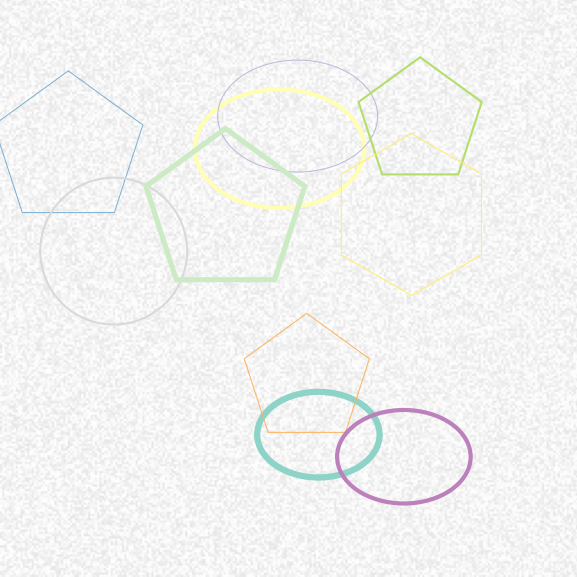[{"shape": "oval", "thickness": 3, "radius": 0.53, "center": [0.551, 0.247]}, {"shape": "oval", "thickness": 2, "radius": 0.73, "center": [0.484, 0.742]}, {"shape": "oval", "thickness": 0.5, "radius": 0.69, "center": [0.515, 0.798]}, {"shape": "pentagon", "thickness": 0.5, "radius": 0.68, "center": [0.118, 0.741]}, {"shape": "pentagon", "thickness": 0.5, "radius": 0.57, "center": [0.531, 0.343]}, {"shape": "pentagon", "thickness": 1, "radius": 0.56, "center": [0.728, 0.788]}, {"shape": "circle", "thickness": 1, "radius": 0.64, "center": [0.197, 0.564]}, {"shape": "oval", "thickness": 2, "radius": 0.58, "center": [0.699, 0.208]}, {"shape": "pentagon", "thickness": 2.5, "radius": 0.72, "center": [0.39, 0.632]}, {"shape": "hexagon", "thickness": 0.5, "radius": 0.7, "center": [0.712, 0.628]}]